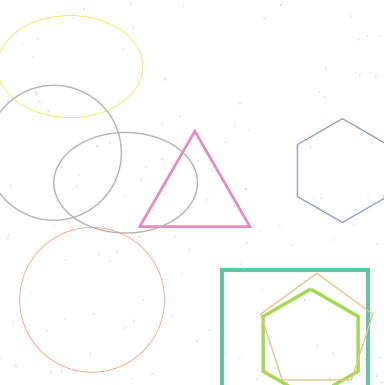[{"shape": "square", "thickness": 3, "radius": 0.95, "center": [0.766, 0.109]}, {"shape": "circle", "thickness": 0.5, "radius": 0.94, "center": [0.239, 0.221]}, {"shape": "hexagon", "thickness": 1, "radius": 0.67, "center": [0.889, 0.557]}, {"shape": "triangle", "thickness": 2, "radius": 0.83, "center": [0.506, 0.494]}, {"shape": "hexagon", "thickness": 2.5, "radius": 0.71, "center": [0.807, 0.107]}, {"shape": "oval", "thickness": 0.5, "radius": 0.95, "center": [0.182, 0.827]}, {"shape": "pentagon", "thickness": 1, "radius": 0.77, "center": [0.823, 0.137]}, {"shape": "oval", "thickness": 1, "radius": 0.93, "center": [0.326, 0.525]}, {"shape": "circle", "thickness": 1, "radius": 0.88, "center": [0.14, 0.603]}]